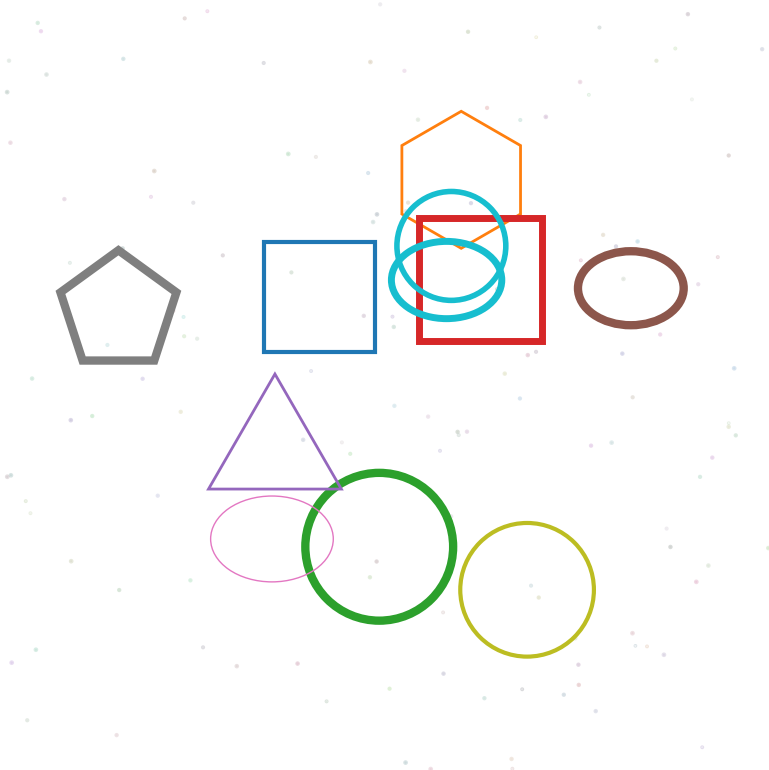[{"shape": "square", "thickness": 1.5, "radius": 0.36, "center": [0.415, 0.614]}, {"shape": "hexagon", "thickness": 1, "radius": 0.44, "center": [0.599, 0.766]}, {"shape": "circle", "thickness": 3, "radius": 0.48, "center": [0.493, 0.29]}, {"shape": "square", "thickness": 2.5, "radius": 0.4, "center": [0.624, 0.637]}, {"shape": "triangle", "thickness": 1, "radius": 0.5, "center": [0.357, 0.415]}, {"shape": "oval", "thickness": 3, "radius": 0.34, "center": [0.819, 0.626]}, {"shape": "oval", "thickness": 0.5, "radius": 0.4, "center": [0.353, 0.3]}, {"shape": "pentagon", "thickness": 3, "radius": 0.4, "center": [0.154, 0.596]}, {"shape": "circle", "thickness": 1.5, "radius": 0.43, "center": [0.685, 0.234]}, {"shape": "oval", "thickness": 2.5, "radius": 0.36, "center": [0.58, 0.636]}, {"shape": "circle", "thickness": 2, "radius": 0.35, "center": [0.586, 0.681]}]